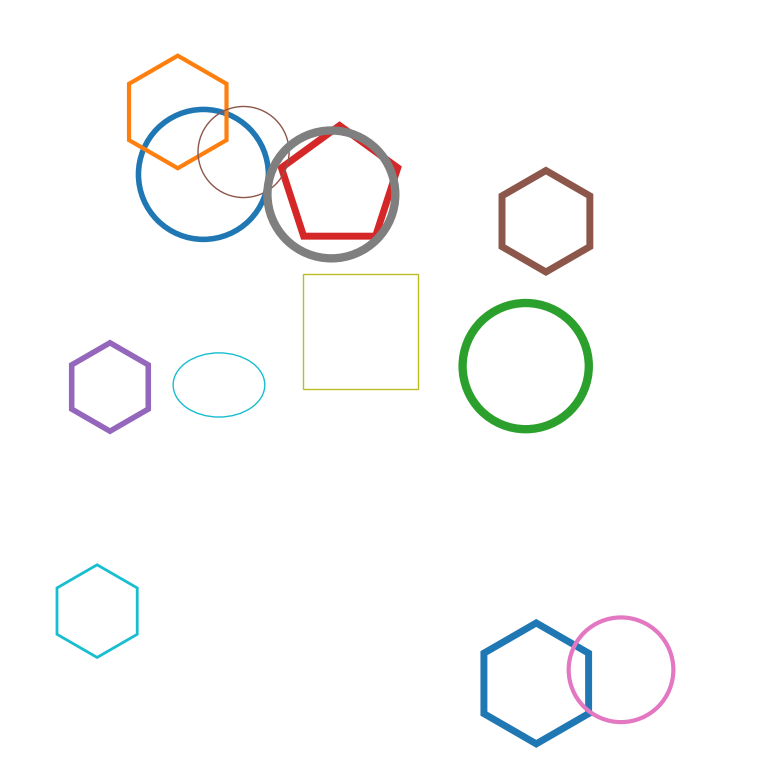[{"shape": "circle", "thickness": 2, "radius": 0.42, "center": [0.264, 0.773]}, {"shape": "hexagon", "thickness": 2.5, "radius": 0.39, "center": [0.696, 0.112]}, {"shape": "hexagon", "thickness": 1.5, "radius": 0.37, "center": [0.231, 0.855]}, {"shape": "circle", "thickness": 3, "radius": 0.41, "center": [0.683, 0.525]}, {"shape": "pentagon", "thickness": 2.5, "radius": 0.4, "center": [0.441, 0.758]}, {"shape": "hexagon", "thickness": 2, "radius": 0.29, "center": [0.143, 0.497]}, {"shape": "hexagon", "thickness": 2.5, "radius": 0.33, "center": [0.709, 0.713]}, {"shape": "circle", "thickness": 0.5, "radius": 0.3, "center": [0.316, 0.803]}, {"shape": "circle", "thickness": 1.5, "radius": 0.34, "center": [0.807, 0.13]}, {"shape": "circle", "thickness": 3, "radius": 0.42, "center": [0.43, 0.747]}, {"shape": "square", "thickness": 0.5, "radius": 0.37, "center": [0.469, 0.569]}, {"shape": "oval", "thickness": 0.5, "radius": 0.3, "center": [0.284, 0.5]}, {"shape": "hexagon", "thickness": 1, "radius": 0.3, "center": [0.126, 0.206]}]